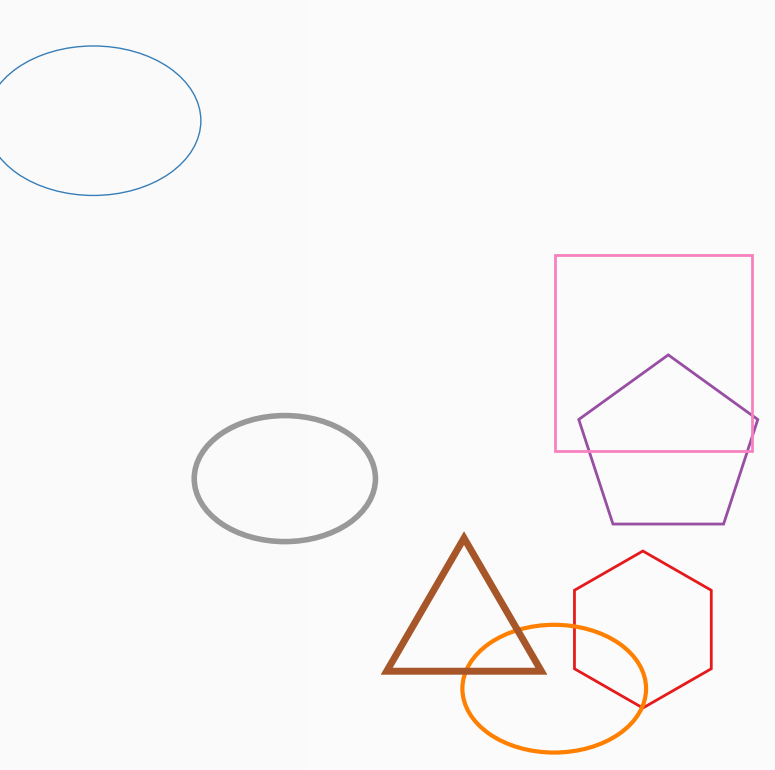[{"shape": "hexagon", "thickness": 1, "radius": 0.51, "center": [0.83, 0.182]}, {"shape": "oval", "thickness": 0.5, "radius": 0.69, "center": [0.121, 0.843]}, {"shape": "pentagon", "thickness": 1, "radius": 0.61, "center": [0.862, 0.418]}, {"shape": "oval", "thickness": 1.5, "radius": 0.59, "center": [0.715, 0.106]}, {"shape": "triangle", "thickness": 2.5, "radius": 0.58, "center": [0.599, 0.186]}, {"shape": "square", "thickness": 1, "radius": 0.64, "center": [0.844, 0.542]}, {"shape": "oval", "thickness": 2, "radius": 0.58, "center": [0.368, 0.378]}]